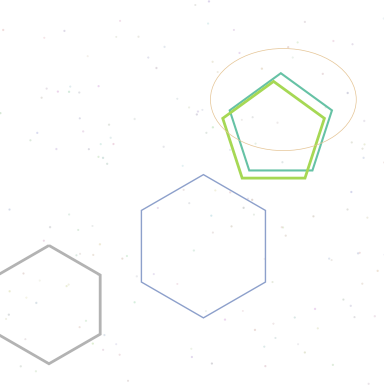[{"shape": "pentagon", "thickness": 1.5, "radius": 0.7, "center": [0.729, 0.67]}, {"shape": "hexagon", "thickness": 1, "radius": 0.93, "center": [0.528, 0.36]}, {"shape": "pentagon", "thickness": 2, "radius": 0.69, "center": [0.711, 0.65]}, {"shape": "oval", "thickness": 0.5, "radius": 0.95, "center": [0.736, 0.741]}, {"shape": "hexagon", "thickness": 2, "radius": 0.77, "center": [0.127, 0.209]}]